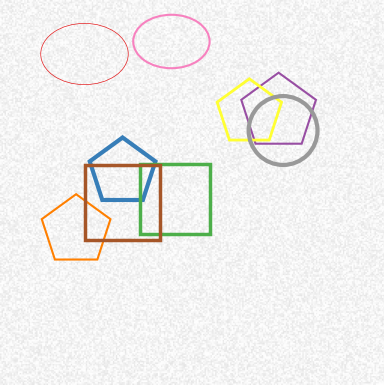[{"shape": "oval", "thickness": 0.5, "radius": 0.57, "center": [0.219, 0.86]}, {"shape": "pentagon", "thickness": 3, "radius": 0.45, "center": [0.318, 0.553]}, {"shape": "square", "thickness": 2.5, "radius": 0.46, "center": [0.454, 0.483]}, {"shape": "pentagon", "thickness": 1.5, "radius": 0.51, "center": [0.724, 0.709]}, {"shape": "pentagon", "thickness": 1.5, "radius": 0.47, "center": [0.198, 0.402]}, {"shape": "pentagon", "thickness": 2, "radius": 0.44, "center": [0.648, 0.707]}, {"shape": "square", "thickness": 2.5, "radius": 0.49, "center": [0.318, 0.475]}, {"shape": "oval", "thickness": 1.5, "radius": 0.5, "center": [0.445, 0.892]}, {"shape": "circle", "thickness": 3, "radius": 0.45, "center": [0.735, 0.661]}]